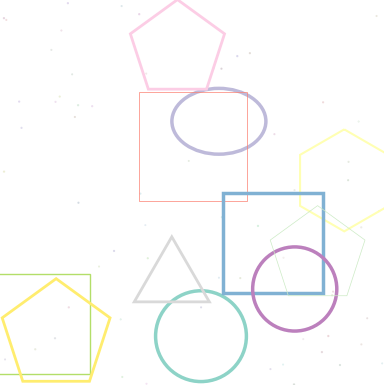[{"shape": "circle", "thickness": 2.5, "radius": 0.59, "center": [0.522, 0.127]}, {"shape": "hexagon", "thickness": 1.5, "radius": 0.66, "center": [0.894, 0.532]}, {"shape": "oval", "thickness": 2.5, "radius": 0.61, "center": [0.569, 0.685]}, {"shape": "square", "thickness": 0.5, "radius": 0.7, "center": [0.501, 0.619]}, {"shape": "square", "thickness": 2.5, "radius": 0.65, "center": [0.709, 0.37]}, {"shape": "square", "thickness": 1, "radius": 0.65, "center": [0.104, 0.16]}, {"shape": "pentagon", "thickness": 2, "radius": 0.64, "center": [0.461, 0.872]}, {"shape": "triangle", "thickness": 2, "radius": 0.56, "center": [0.446, 0.272]}, {"shape": "circle", "thickness": 2.5, "radius": 0.55, "center": [0.766, 0.249]}, {"shape": "pentagon", "thickness": 0.5, "radius": 0.65, "center": [0.825, 0.337]}, {"shape": "pentagon", "thickness": 2, "radius": 0.74, "center": [0.146, 0.129]}]